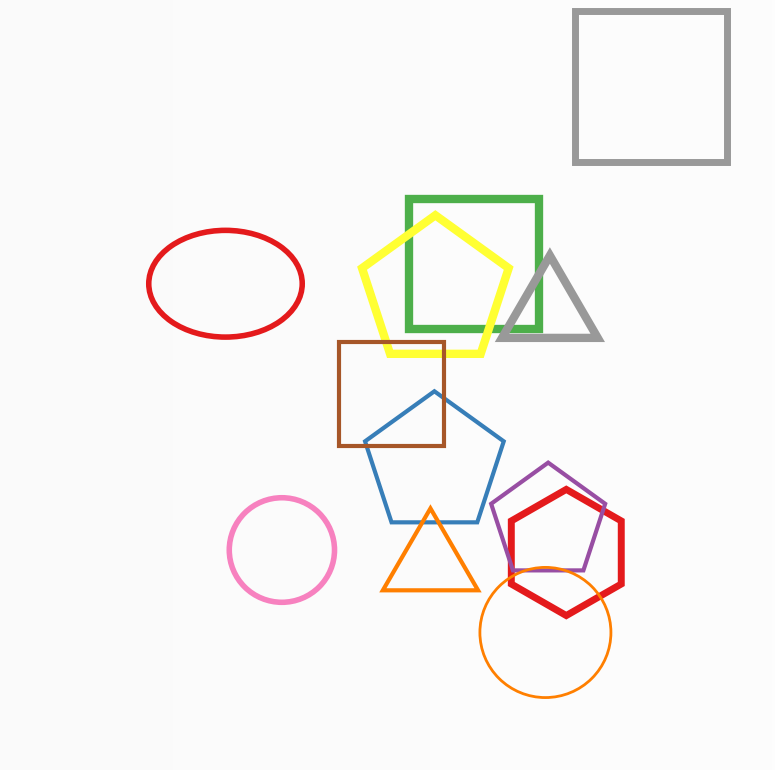[{"shape": "oval", "thickness": 2, "radius": 0.5, "center": [0.291, 0.632]}, {"shape": "hexagon", "thickness": 2.5, "radius": 0.41, "center": [0.731, 0.283]}, {"shape": "pentagon", "thickness": 1.5, "radius": 0.47, "center": [0.561, 0.398]}, {"shape": "square", "thickness": 3, "radius": 0.42, "center": [0.612, 0.657]}, {"shape": "pentagon", "thickness": 1.5, "radius": 0.39, "center": [0.707, 0.322]}, {"shape": "circle", "thickness": 1, "radius": 0.42, "center": [0.704, 0.179]}, {"shape": "triangle", "thickness": 1.5, "radius": 0.35, "center": [0.555, 0.269]}, {"shape": "pentagon", "thickness": 3, "radius": 0.5, "center": [0.562, 0.621]}, {"shape": "square", "thickness": 1.5, "radius": 0.34, "center": [0.505, 0.488]}, {"shape": "circle", "thickness": 2, "radius": 0.34, "center": [0.364, 0.286]}, {"shape": "triangle", "thickness": 3, "radius": 0.36, "center": [0.71, 0.597]}, {"shape": "square", "thickness": 2.5, "radius": 0.49, "center": [0.84, 0.888]}]